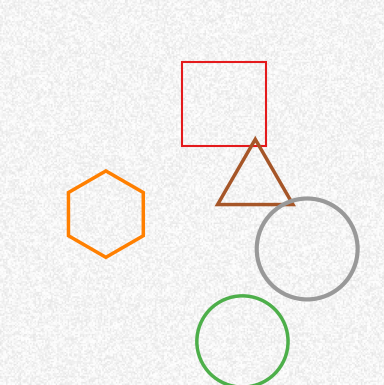[{"shape": "square", "thickness": 1.5, "radius": 0.55, "center": [0.581, 0.73]}, {"shape": "circle", "thickness": 2.5, "radius": 0.59, "center": [0.63, 0.113]}, {"shape": "hexagon", "thickness": 2.5, "radius": 0.56, "center": [0.275, 0.444]}, {"shape": "triangle", "thickness": 2.5, "radius": 0.57, "center": [0.663, 0.525]}, {"shape": "circle", "thickness": 3, "radius": 0.66, "center": [0.798, 0.353]}]